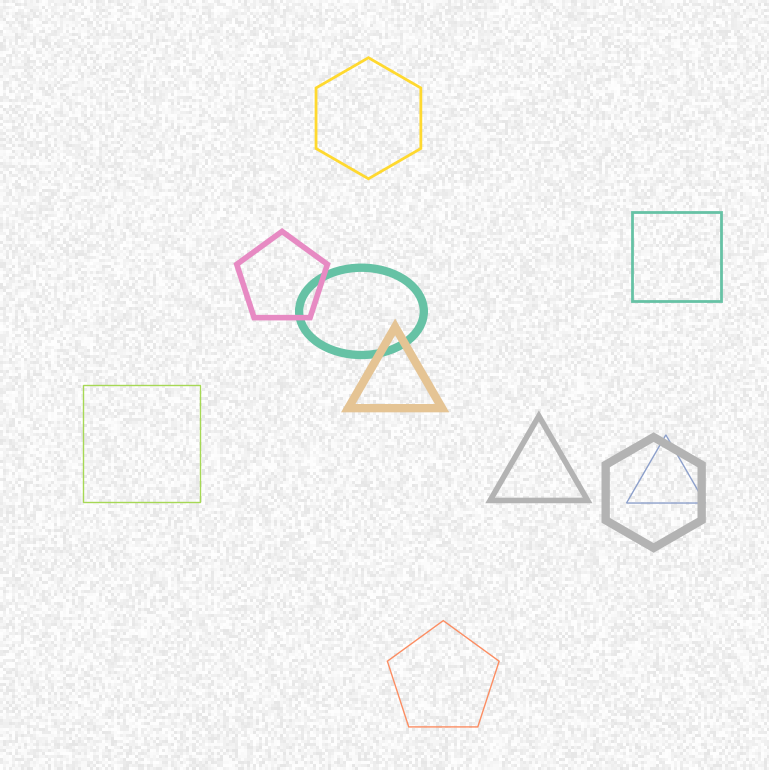[{"shape": "oval", "thickness": 3, "radius": 0.4, "center": [0.469, 0.596]}, {"shape": "square", "thickness": 1, "radius": 0.29, "center": [0.879, 0.667]}, {"shape": "pentagon", "thickness": 0.5, "radius": 0.38, "center": [0.576, 0.118]}, {"shape": "triangle", "thickness": 0.5, "radius": 0.29, "center": [0.865, 0.376]}, {"shape": "pentagon", "thickness": 2, "radius": 0.31, "center": [0.366, 0.638]}, {"shape": "square", "thickness": 0.5, "radius": 0.38, "center": [0.184, 0.424]}, {"shape": "hexagon", "thickness": 1, "radius": 0.39, "center": [0.478, 0.846]}, {"shape": "triangle", "thickness": 3, "radius": 0.35, "center": [0.513, 0.505]}, {"shape": "hexagon", "thickness": 3, "radius": 0.36, "center": [0.849, 0.36]}, {"shape": "triangle", "thickness": 2, "radius": 0.37, "center": [0.7, 0.387]}]